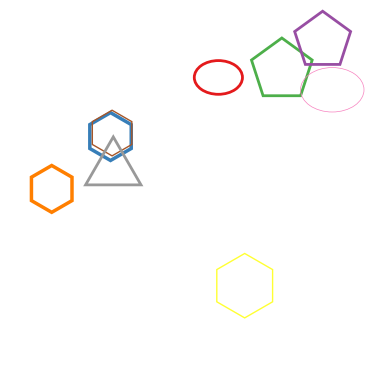[{"shape": "oval", "thickness": 2, "radius": 0.31, "center": [0.567, 0.799]}, {"shape": "hexagon", "thickness": 2.5, "radius": 0.31, "center": [0.287, 0.645]}, {"shape": "pentagon", "thickness": 2, "radius": 0.41, "center": [0.732, 0.818]}, {"shape": "pentagon", "thickness": 2, "radius": 0.38, "center": [0.838, 0.894]}, {"shape": "hexagon", "thickness": 2.5, "radius": 0.3, "center": [0.134, 0.509]}, {"shape": "hexagon", "thickness": 1, "radius": 0.42, "center": [0.636, 0.258]}, {"shape": "hexagon", "thickness": 1, "radius": 0.3, "center": [0.291, 0.654]}, {"shape": "oval", "thickness": 0.5, "radius": 0.41, "center": [0.863, 0.767]}, {"shape": "triangle", "thickness": 2, "radius": 0.42, "center": [0.294, 0.561]}]